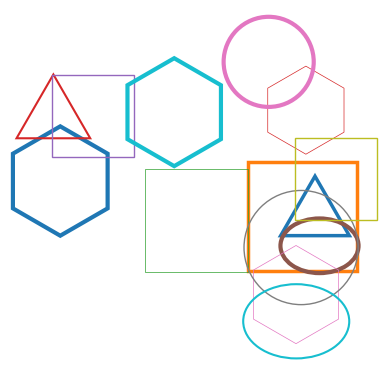[{"shape": "hexagon", "thickness": 3, "radius": 0.71, "center": [0.157, 0.53]}, {"shape": "triangle", "thickness": 2.5, "radius": 0.51, "center": [0.818, 0.439]}, {"shape": "square", "thickness": 2.5, "radius": 0.71, "center": [0.785, 0.438]}, {"shape": "square", "thickness": 0.5, "radius": 0.67, "center": [0.511, 0.428]}, {"shape": "hexagon", "thickness": 0.5, "radius": 0.57, "center": [0.794, 0.714]}, {"shape": "triangle", "thickness": 1.5, "radius": 0.55, "center": [0.139, 0.696]}, {"shape": "square", "thickness": 1, "radius": 0.53, "center": [0.241, 0.7]}, {"shape": "oval", "thickness": 3, "radius": 0.51, "center": [0.83, 0.362]}, {"shape": "circle", "thickness": 3, "radius": 0.59, "center": [0.698, 0.839]}, {"shape": "hexagon", "thickness": 0.5, "radius": 0.64, "center": [0.769, 0.235]}, {"shape": "circle", "thickness": 1, "radius": 0.74, "center": [0.782, 0.357]}, {"shape": "square", "thickness": 1, "radius": 0.53, "center": [0.873, 0.536]}, {"shape": "hexagon", "thickness": 3, "radius": 0.7, "center": [0.452, 0.709]}, {"shape": "oval", "thickness": 1.5, "radius": 0.69, "center": [0.769, 0.165]}]